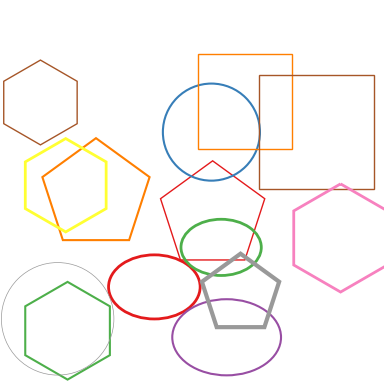[{"shape": "pentagon", "thickness": 1, "radius": 0.71, "center": [0.552, 0.44]}, {"shape": "oval", "thickness": 2, "radius": 0.59, "center": [0.401, 0.255]}, {"shape": "circle", "thickness": 1.5, "radius": 0.63, "center": [0.549, 0.657]}, {"shape": "hexagon", "thickness": 1.5, "radius": 0.63, "center": [0.175, 0.141]}, {"shape": "oval", "thickness": 2, "radius": 0.52, "center": [0.574, 0.357]}, {"shape": "oval", "thickness": 1.5, "radius": 0.71, "center": [0.589, 0.124]}, {"shape": "square", "thickness": 1, "radius": 0.61, "center": [0.636, 0.737]}, {"shape": "pentagon", "thickness": 1.5, "radius": 0.73, "center": [0.249, 0.495]}, {"shape": "hexagon", "thickness": 2, "radius": 0.61, "center": [0.171, 0.519]}, {"shape": "hexagon", "thickness": 1, "radius": 0.55, "center": [0.105, 0.734]}, {"shape": "square", "thickness": 1, "radius": 0.74, "center": [0.822, 0.657]}, {"shape": "hexagon", "thickness": 2, "radius": 0.7, "center": [0.885, 0.382]}, {"shape": "circle", "thickness": 0.5, "radius": 0.73, "center": [0.15, 0.172]}, {"shape": "pentagon", "thickness": 3, "radius": 0.53, "center": [0.625, 0.236]}]